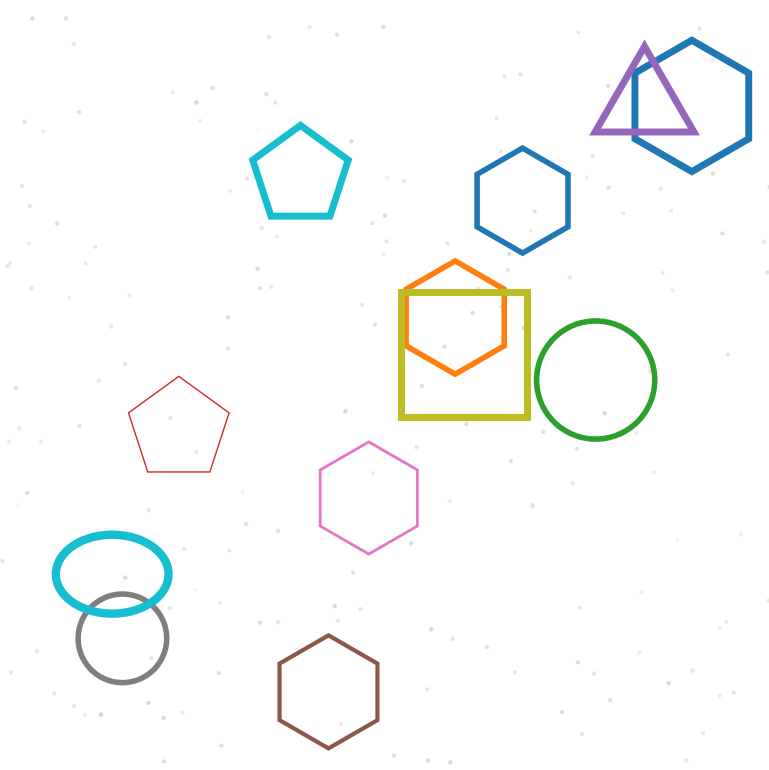[{"shape": "hexagon", "thickness": 2, "radius": 0.34, "center": [0.679, 0.739]}, {"shape": "hexagon", "thickness": 2.5, "radius": 0.43, "center": [0.898, 0.862]}, {"shape": "hexagon", "thickness": 2, "radius": 0.37, "center": [0.591, 0.588]}, {"shape": "circle", "thickness": 2, "radius": 0.38, "center": [0.774, 0.506]}, {"shape": "pentagon", "thickness": 0.5, "radius": 0.34, "center": [0.232, 0.443]}, {"shape": "triangle", "thickness": 2.5, "radius": 0.37, "center": [0.837, 0.866]}, {"shape": "hexagon", "thickness": 1.5, "radius": 0.37, "center": [0.427, 0.101]}, {"shape": "hexagon", "thickness": 1, "radius": 0.36, "center": [0.479, 0.353]}, {"shape": "circle", "thickness": 2, "radius": 0.29, "center": [0.159, 0.171]}, {"shape": "square", "thickness": 2.5, "radius": 0.41, "center": [0.603, 0.54]}, {"shape": "oval", "thickness": 3, "radius": 0.37, "center": [0.146, 0.254]}, {"shape": "pentagon", "thickness": 2.5, "radius": 0.33, "center": [0.39, 0.772]}]